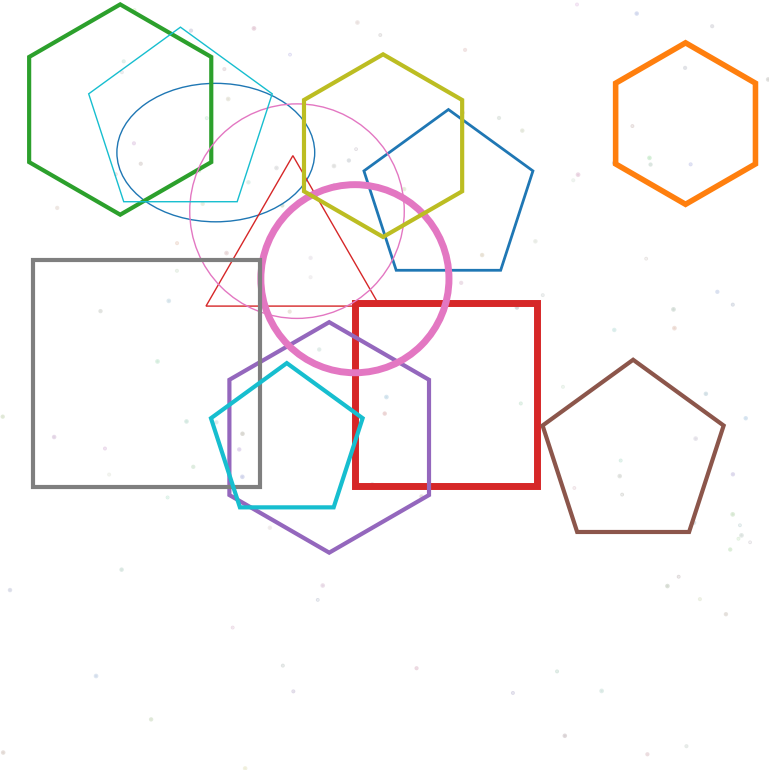[{"shape": "pentagon", "thickness": 1, "radius": 0.58, "center": [0.582, 0.742]}, {"shape": "oval", "thickness": 0.5, "radius": 0.64, "center": [0.28, 0.802]}, {"shape": "hexagon", "thickness": 2, "radius": 0.52, "center": [0.89, 0.84]}, {"shape": "hexagon", "thickness": 1.5, "radius": 0.68, "center": [0.156, 0.858]}, {"shape": "triangle", "thickness": 0.5, "radius": 0.65, "center": [0.38, 0.668]}, {"shape": "square", "thickness": 2.5, "radius": 0.59, "center": [0.579, 0.488]}, {"shape": "hexagon", "thickness": 1.5, "radius": 0.75, "center": [0.428, 0.432]}, {"shape": "pentagon", "thickness": 1.5, "radius": 0.62, "center": [0.822, 0.409]}, {"shape": "circle", "thickness": 2.5, "radius": 0.61, "center": [0.461, 0.638]}, {"shape": "circle", "thickness": 0.5, "radius": 0.7, "center": [0.386, 0.726]}, {"shape": "square", "thickness": 1.5, "radius": 0.74, "center": [0.19, 0.515]}, {"shape": "hexagon", "thickness": 1.5, "radius": 0.59, "center": [0.498, 0.811]}, {"shape": "pentagon", "thickness": 0.5, "radius": 0.63, "center": [0.234, 0.839]}, {"shape": "pentagon", "thickness": 1.5, "radius": 0.52, "center": [0.372, 0.425]}]